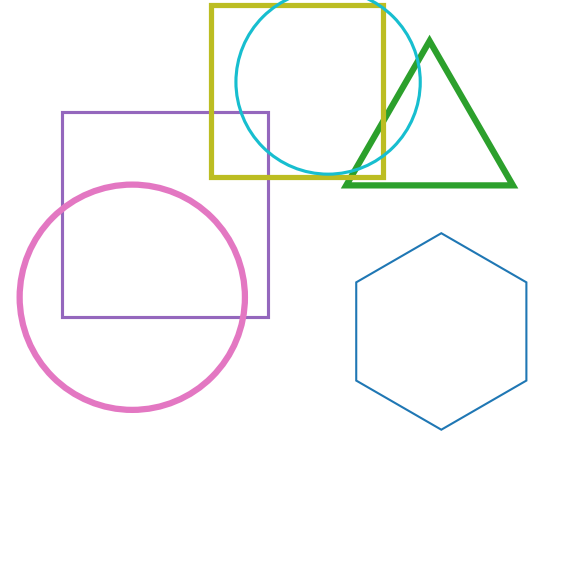[{"shape": "hexagon", "thickness": 1, "radius": 0.85, "center": [0.764, 0.425]}, {"shape": "triangle", "thickness": 3, "radius": 0.83, "center": [0.744, 0.761]}, {"shape": "square", "thickness": 1.5, "radius": 0.89, "center": [0.286, 0.628]}, {"shape": "circle", "thickness": 3, "radius": 0.98, "center": [0.229, 0.484]}, {"shape": "square", "thickness": 2.5, "radius": 0.75, "center": [0.514, 0.842]}, {"shape": "circle", "thickness": 1.5, "radius": 0.8, "center": [0.568, 0.857]}]